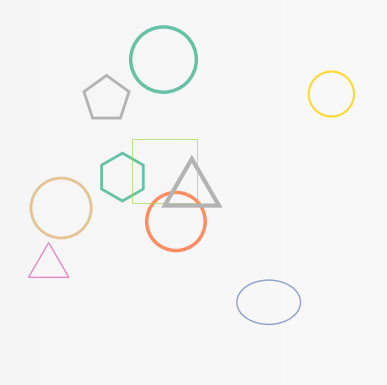[{"shape": "hexagon", "thickness": 2, "radius": 0.31, "center": [0.316, 0.54]}, {"shape": "circle", "thickness": 2.5, "radius": 0.42, "center": [0.422, 0.845]}, {"shape": "circle", "thickness": 2.5, "radius": 0.38, "center": [0.454, 0.425]}, {"shape": "oval", "thickness": 1, "radius": 0.41, "center": [0.693, 0.215]}, {"shape": "triangle", "thickness": 1, "radius": 0.3, "center": [0.126, 0.31]}, {"shape": "square", "thickness": 0.5, "radius": 0.42, "center": [0.425, 0.557]}, {"shape": "circle", "thickness": 1.5, "radius": 0.29, "center": [0.855, 0.756]}, {"shape": "circle", "thickness": 2, "radius": 0.39, "center": [0.158, 0.46]}, {"shape": "triangle", "thickness": 3, "radius": 0.4, "center": [0.495, 0.507]}, {"shape": "pentagon", "thickness": 2, "radius": 0.31, "center": [0.275, 0.743]}]